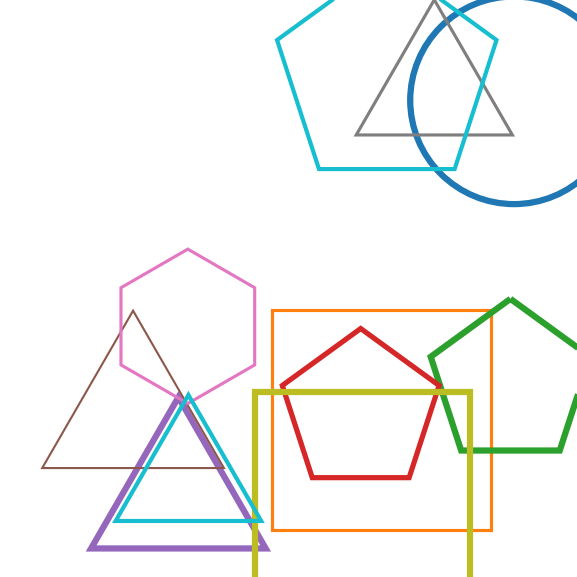[{"shape": "circle", "thickness": 3, "radius": 0.9, "center": [0.89, 0.825]}, {"shape": "square", "thickness": 1.5, "radius": 0.95, "center": [0.661, 0.272]}, {"shape": "pentagon", "thickness": 3, "radius": 0.73, "center": [0.884, 0.336]}, {"shape": "pentagon", "thickness": 2.5, "radius": 0.71, "center": [0.625, 0.287]}, {"shape": "triangle", "thickness": 3, "radius": 0.87, "center": [0.309, 0.137]}, {"shape": "triangle", "thickness": 1, "radius": 0.91, "center": [0.23, 0.279]}, {"shape": "hexagon", "thickness": 1.5, "radius": 0.67, "center": [0.325, 0.434]}, {"shape": "triangle", "thickness": 1.5, "radius": 0.78, "center": [0.752, 0.843]}, {"shape": "square", "thickness": 3, "radius": 0.93, "center": [0.628, 0.133]}, {"shape": "pentagon", "thickness": 2, "radius": 1.0, "center": [0.67, 0.868]}, {"shape": "triangle", "thickness": 2, "radius": 0.73, "center": [0.326, 0.17]}]